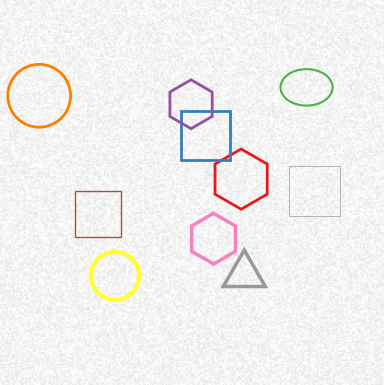[{"shape": "hexagon", "thickness": 2, "radius": 0.39, "center": [0.626, 0.535]}, {"shape": "square", "thickness": 2, "radius": 0.32, "center": [0.534, 0.648]}, {"shape": "oval", "thickness": 1.5, "radius": 0.34, "center": [0.796, 0.773]}, {"shape": "hexagon", "thickness": 2, "radius": 0.32, "center": [0.496, 0.729]}, {"shape": "circle", "thickness": 2, "radius": 0.41, "center": [0.102, 0.751]}, {"shape": "circle", "thickness": 3, "radius": 0.31, "center": [0.299, 0.283]}, {"shape": "square", "thickness": 1, "radius": 0.3, "center": [0.254, 0.445]}, {"shape": "hexagon", "thickness": 2.5, "radius": 0.33, "center": [0.555, 0.38]}, {"shape": "square", "thickness": 0.5, "radius": 0.33, "center": [0.817, 0.504]}, {"shape": "triangle", "thickness": 2.5, "radius": 0.32, "center": [0.635, 0.287]}]